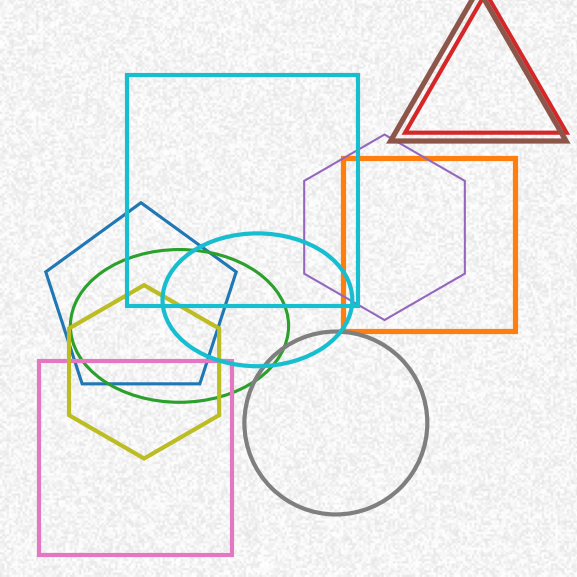[{"shape": "pentagon", "thickness": 1.5, "radius": 0.87, "center": [0.244, 0.475]}, {"shape": "square", "thickness": 2.5, "radius": 0.75, "center": [0.742, 0.576]}, {"shape": "oval", "thickness": 1.5, "radius": 0.94, "center": [0.311, 0.435]}, {"shape": "triangle", "thickness": 2, "radius": 0.81, "center": [0.841, 0.85]}, {"shape": "hexagon", "thickness": 1, "radius": 0.8, "center": [0.666, 0.606]}, {"shape": "triangle", "thickness": 2.5, "radius": 0.88, "center": [0.828, 0.843]}, {"shape": "square", "thickness": 2, "radius": 0.84, "center": [0.234, 0.206]}, {"shape": "circle", "thickness": 2, "radius": 0.79, "center": [0.582, 0.267]}, {"shape": "hexagon", "thickness": 2, "radius": 0.75, "center": [0.25, 0.355]}, {"shape": "square", "thickness": 2, "radius": 1.0, "center": [0.42, 0.67]}, {"shape": "oval", "thickness": 2, "radius": 0.82, "center": [0.446, 0.48]}]